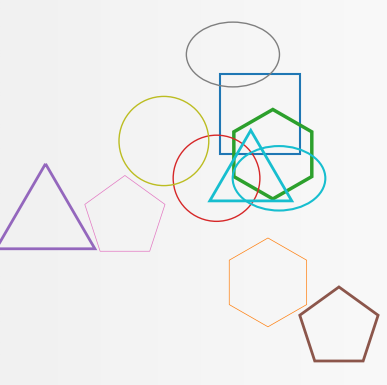[{"shape": "square", "thickness": 1.5, "radius": 0.52, "center": [0.67, 0.704]}, {"shape": "hexagon", "thickness": 0.5, "radius": 0.58, "center": [0.691, 0.267]}, {"shape": "hexagon", "thickness": 2.5, "radius": 0.58, "center": [0.704, 0.599]}, {"shape": "circle", "thickness": 1, "radius": 0.56, "center": [0.559, 0.537]}, {"shape": "triangle", "thickness": 2, "radius": 0.74, "center": [0.117, 0.427]}, {"shape": "pentagon", "thickness": 2, "radius": 0.53, "center": [0.875, 0.148]}, {"shape": "pentagon", "thickness": 0.5, "radius": 0.54, "center": [0.322, 0.435]}, {"shape": "oval", "thickness": 1, "radius": 0.6, "center": [0.601, 0.858]}, {"shape": "circle", "thickness": 1, "radius": 0.58, "center": [0.423, 0.634]}, {"shape": "oval", "thickness": 1.5, "radius": 0.6, "center": [0.72, 0.537]}, {"shape": "triangle", "thickness": 2, "radius": 0.61, "center": [0.647, 0.539]}]